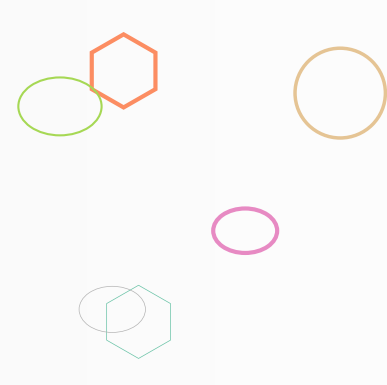[{"shape": "hexagon", "thickness": 0.5, "radius": 0.48, "center": [0.358, 0.164]}, {"shape": "hexagon", "thickness": 3, "radius": 0.47, "center": [0.319, 0.816]}, {"shape": "oval", "thickness": 3, "radius": 0.41, "center": [0.633, 0.401]}, {"shape": "oval", "thickness": 1.5, "radius": 0.54, "center": [0.155, 0.724]}, {"shape": "circle", "thickness": 2.5, "radius": 0.58, "center": [0.878, 0.758]}, {"shape": "oval", "thickness": 0.5, "radius": 0.43, "center": [0.29, 0.196]}]